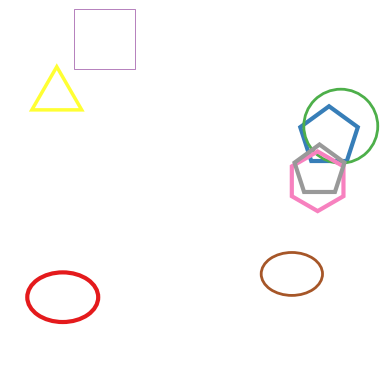[{"shape": "oval", "thickness": 3, "radius": 0.46, "center": [0.163, 0.228]}, {"shape": "pentagon", "thickness": 3, "radius": 0.39, "center": [0.855, 0.645]}, {"shape": "circle", "thickness": 2, "radius": 0.48, "center": [0.885, 0.672]}, {"shape": "square", "thickness": 0.5, "radius": 0.39, "center": [0.271, 0.899]}, {"shape": "triangle", "thickness": 2.5, "radius": 0.37, "center": [0.147, 0.752]}, {"shape": "oval", "thickness": 2, "radius": 0.4, "center": [0.758, 0.288]}, {"shape": "hexagon", "thickness": 3, "radius": 0.39, "center": [0.825, 0.529]}, {"shape": "pentagon", "thickness": 3, "radius": 0.34, "center": [0.83, 0.556]}]